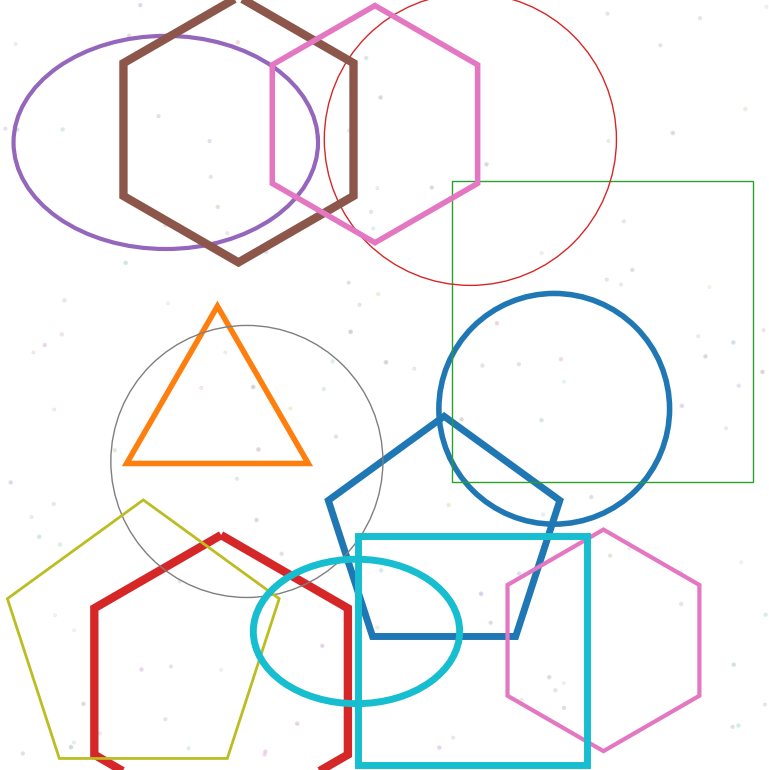[{"shape": "circle", "thickness": 2, "radius": 0.75, "center": [0.72, 0.469]}, {"shape": "pentagon", "thickness": 2.5, "radius": 0.79, "center": [0.577, 0.301]}, {"shape": "triangle", "thickness": 2, "radius": 0.68, "center": [0.282, 0.466]}, {"shape": "square", "thickness": 0.5, "radius": 0.98, "center": [0.782, 0.57]}, {"shape": "hexagon", "thickness": 3, "radius": 0.95, "center": [0.287, 0.115]}, {"shape": "circle", "thickness": 0.5, "radius": 0.95, "center": [0.611, 0.819]}, {"shape": "oval", "thickness": 1.5, "radius": 0.99, "center": [0.215, 0.815]}, {"shape": "hexagon", "thickness": 3, "radius": 0.86, "center": [0.31, 0.832]}, {"shape": "hexagon", "thickness": 2, "radius": 0.77, "center": [0.487, 0.839]}, {"shape": "hexagon", "thickness": 1.5, "radius": 0.72, "center": [0.784, 0.168]}, {"shape": "circle", "thickness": 0.5, "radius": 0.88, "center": [0.321, 0.401]}, {"shape": "pentagon", "thickness": 1, "radius": 0.93, "center": [0.186, 0.165]}, {"shape": "oval", "thickness": 2.5, "radius": 0.67, "center": [0.463, 0.18]}, {"shape": "square", "thickness": 2.5, "radius": 0.74, "center": [0.613, 0.155]}]